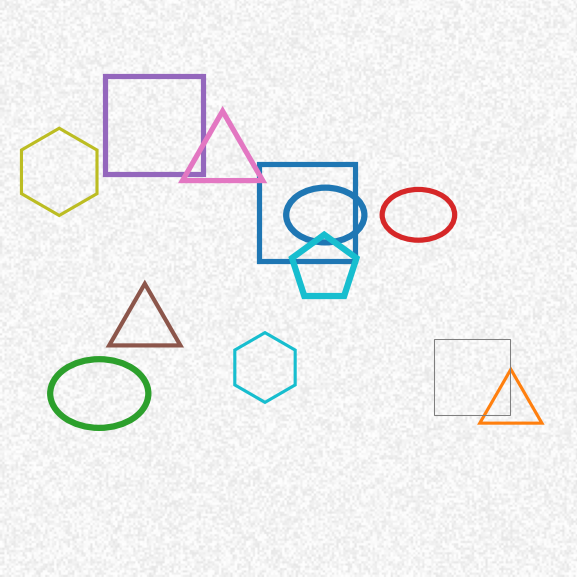[{"shape": "square", "thickness": 2.5, "radius": 0.42, "center": [0.531, 0.631]}, {"shape": "oval", "thickness": 3, "radius": 0.34, "center": [0.563, 0.627]}, {"shape": "triangle", "thickness": 1.5, "radius": 0.31, "center": [0.885, 0.297]}, {"shape": "oval", "thickness": 3, "radius": 0.42, "center": [0.172, 0.318]}, {"shape": "oval", "thickness": 2.5, "radius": 0.31, "center": [0.725, 0.627]}, {"shape": "square", "thickness": 2.5, "radius": 0.42, "center": [0.267, 0.782]}, {"shape": "triangle", "thickness": 2, "radius": 0.36, "center": [0.251, 0.437]}, {"shape": "triangle", "thickness": 2.5, "radius": 0.4, "center": [0.385, 0.727]}, {"shape": "square", "thickness": 0.5, "radius": 0.33, "center": [0.818, 0.346]}, {"shape": "hexagon", "thickness": 1.5, "radius": 0.38, "center": [0.103, 0.702]}, {"shape": "hexagon", "thickness": 1.5, "radius": 0.3, "center": [0.459, 0.363]}, {"shape": "pentagon", "thickness": 3, "radius": 0.29, "center": [0.561, 0.534]}]